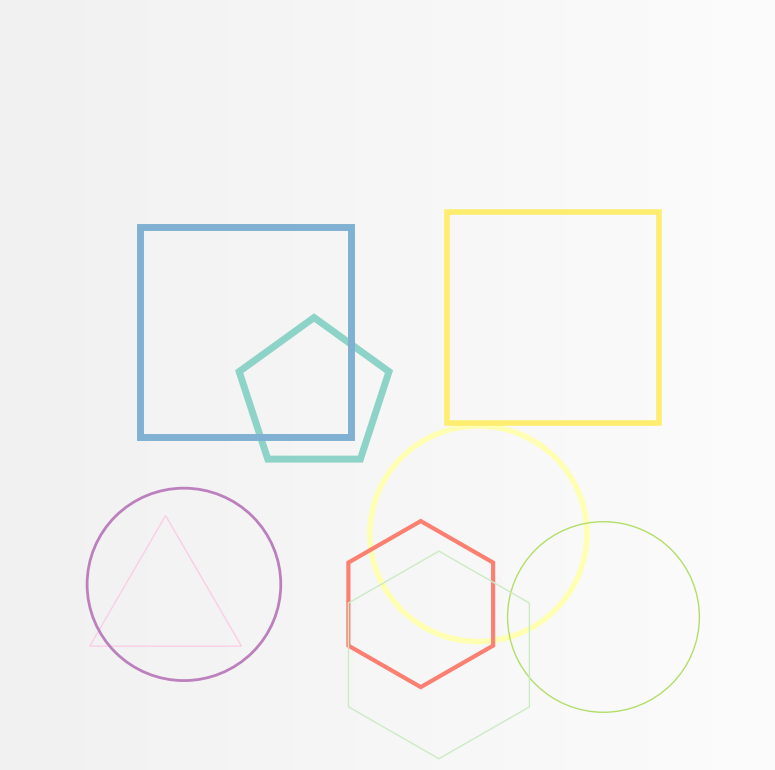[{"shape": "pentagon", "thickness": 2.5, "radius": 0.51, "center": [0.405, 0.486]}, {"shape": "circle", "thickness": 2, "radius": 0.7, "center": [0.617, 0.307]}, {"shape": "hexagon", "thickness": 1.5, "radius": 0.54, "center": [0.543, 0.215]}, {"shape": "square", "thickness": 2.5, "radius": 0.68, "center": [0.317, 0.569]}, {"shape": "circle", "thickness": 0.5, "radius": 0.62, "center": [0.779, 0.199]}, {"shape": "triangle", "thickness": 0.5, "radius": 0.57, "center": [0.214, 0.217]}, {"shape": "circle", "thickness": 1, "radius": 0.62, "center": [0.237, 0.241]}, {"shape": "hexagon", "thickness": 0.5, "radius": 0.67, "center": [0.566, 0.149]}, {"shape": "square", "thickness": 2, "radius": 0.68, "center": [0.714, 0.588]}]